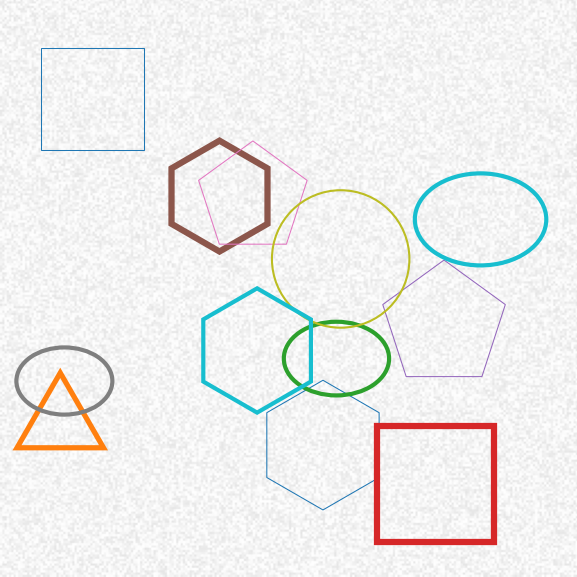[{"shape": "square", "thickness": 0.5, "radius": 0.44, "center": [0.16, 0.828]}, {"shape": "hexagon", "thickness": 0.5, "radius": 0.56, "center": [0.559, 0.228]}, {"shape": "triangle", "thickness": 2.5, "radius": 0.43, "center": [0.104, 0.267]}, {"shape": "oval", "thickness": 2, "radius": 0.46, "center": [0.583, 0.378]}, {"shape": "square", "thickness": 3, "radius": 0.5, "center": [0.754, 0.161]}, {"shape": "pentagon", "thickness": 0.5, "radius": 0.56, "center": [0.769, 0.437]}, {"shape": "hexagon", "thickness": 3, "radius": 0.48, "center": [0.38, 0.66]}, {"shape": "pentagon", "thickness": 0.5, "radius": 0.49, "center": [0.438, 0.656]}, {"shape": "oval", "thickness": 2, "radius": 0.42, "center": [0.111, 0.339]}, {"shape": "circle", "thickness": 1, "radius": 0.6, "center": [0.59, 0.551]}, {"shape": "hexagon", "thickness": 2, "radius": 0.54, "center": [0.445, 0.392]}, {"shape": "oval", "thickness": 2, "radius": 0.57, "center": [0.832, 0.619]}]